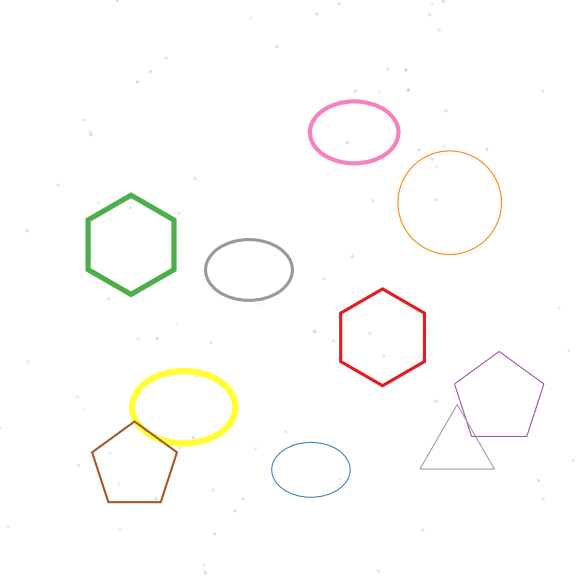[{"shape": "hexagon", "thickness": 1.5, "radius": 0.42, "center": [0.662, 0.415]}, {"shape": "oval", "thickness": 0.5, "radius": 0.34, "center": [0.538, 0.186]}, {"shape": "hexagon", "thickness": 2.5, "radius": 0.43, "center": [0.227, 0.575]}, {"shape": "pentagon", "thickness": 0.5, "radius": 0.41, "center": [0.864, 0.309]}, {"shape": "circle", "thickness": 0.5, "radius": 0.45, "center": [0.779, 0.648]}, {"shape": "oval", "thickness": 3, "radius": 0.45, "center": [0.318, 0.294]}, {"shape": "pentagon", "thickness": 1, "radius": 0.39, "center": [0.233, 0.192]}, {"shape": "oval", "thickness": 2, "radius": 0.38, "center": [0.613, 0.77]}, {"shape": "oval", "thickness": 1.5, "radius": 0.38, "center": [0.431, 0.532]}, {"shape": "triangle", "thickness": 0.5, "radius": 0.37, "center": [0.792, 0.224]}]